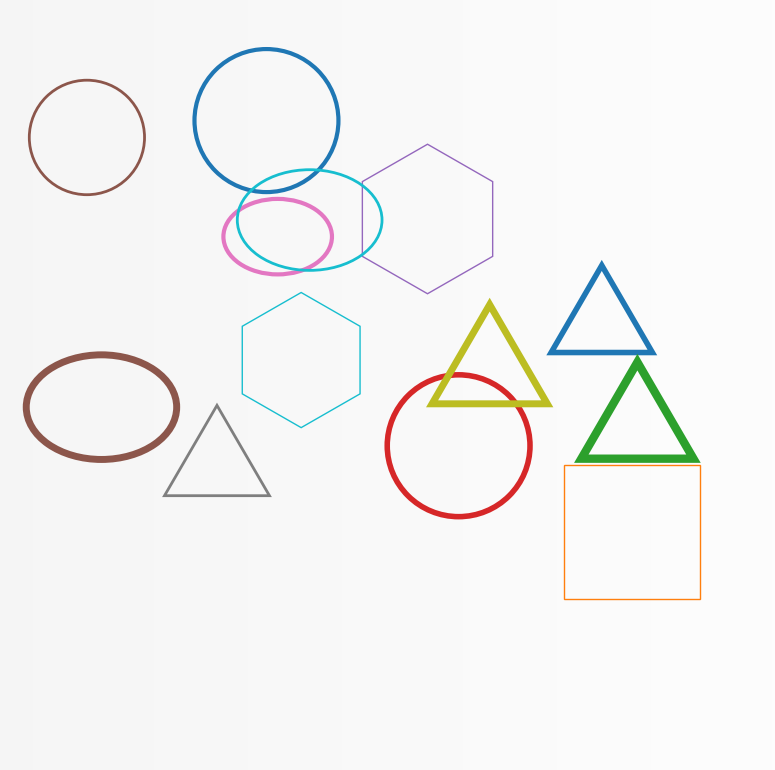[{"shape": "circle", "thickness": 1.5, "radius": 0.46, "center": [0.344, 0.843]}, {"shape": "triangle", "thickness": 2, "radius": 0.38, "center": [0.776, 0.58]}, {"shape": "square", "thickness": 0.5, "radius": 0.44, "center": [0.816, 0.309]}, {"shape": "triangle", "thickness": 3, "radius": 0.42, "center": [0.822, 0.446]}, {"shape": "circle", "thickness": 2, "radius": 0.46, "center": [0.592, 0.421]}, {"shape": "hexagon", "thickness": 0.5, "radius": 0.49, "center": [0.552, 0.716]}, {"shape": "oval", "thickness": 2.5, "radius": 0.49, "center": [0.131, 0.471]}, {"shape": "circle", "thickness": 1, "radius": 0.37, "center": [0.112, 0.821]}, {"shape": "oval", "thickness": 1.5, "radius": 0.35, "center": [0.358, 0.693]}, {"shape": "triangle", "thickness": 1, "radius": 0.39, "center": [0.28, 0.395]}, {"shape": "triangle", "thickness": 2.5, "radius": 0.43, "center": [0.632, 0.518]}, {"shape": "oval", "thickness": 1, "radius": 0.47, "center": [0.4, 0.714]}, {"shape": "hexagon", "thickness": 0.5, "radius": 0.44, "center": [0.389, 0.532]}]